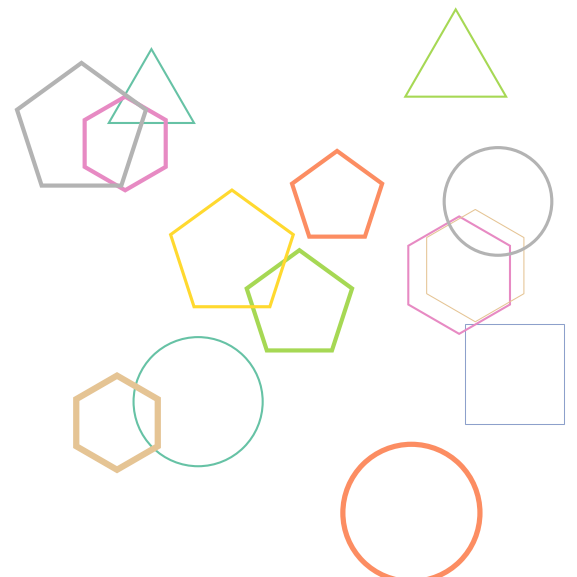[{"shape": "triangle", "thickness": 1, "radius": 0.43, "center": [0.262, 0.829]}, {"shape": "circle", "thickness": 1, "radius": 0.56, "center": [0.343, 0.304]}, {"shape": "pentagon", "thickness": 2, "radius": 0.41, "center": [0.584, 0.656]}, {"shape": "circle", "thickness": 2.5, "radius": 0.59, "center": [0.712, 0.111]}, {"shape": "square", "thickness": 0.5, "radius": 0.43, "center": [0.891, 0.352]}, {"shape": "hexagon", "thickness": 2, "radius": 0.41, "center": [0.217, 0.751]}, {"shape": "hexagon", "thickness": 1, "radius": 0.51, "center": [0.795, 0.523]}, {"shape": "pentagon", "thickness": 2, "radius": 0.48, "center": [0.518, 0.47]}, {"shape": "triangle", "thickness": 1, "radius": 0.5, "center": [0.789, 0.882]}, {"shape": "pentagon", "thickness": 1.5, "radius": 0.56, "center": [0.402, 0.558]}, {"shape": "hexagon", "thickness": 3, "radius": 0.41, "center": [0.203, 0.267]}, {"shape": "hexagon", "thickness": 0.5, "radius": 0.49, "center": [0.823, 0.539]}, {"shape": "pentagon", "thickness": 2, "radius": 0.59, "center": [0.141, 0.773]}, {"shape": "circle", "thickness": 1.5, "radius": 0.47, "center": [0.862, 0.65]}]